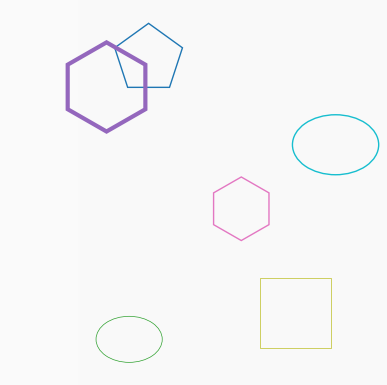[{"shape": "pentagon", "thickness": 1, "radius": 0.46, "center": [0.383, 0.847]}, {"shape": "oval", "thickness": 0.5, "radius": 0.43, "center": [0.333, 0.119]}, {"shape": "hexagon", "thickness": 3, "radius": 0.58, "center": [0.275, 0.774]}, {"shape": "hexagon", "thickness": 1, "radius": 0.41, "center": [0.623, 0.458]}, {"shape": "square", "thickness": 0.5, "radius": 0.45, "center": [0.762, 0.187]}, {"shape": "oval", "thickness": 1, "radius": 0.56, "center": [0.866, 0.624]}]